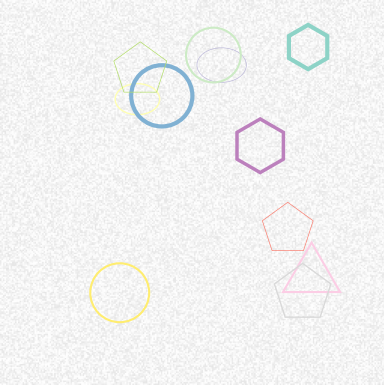[{"shape": "hexagon", "thickness": 3, "radius": 0.29, "center": [0.8, 0.878]}, {"shape": "oval", "thickness": 1, "radius": 0.29, "center": [0.357, 0.742]}, {"shape": "oval", "thickness": 0.5, "radius": 0.32, "center": [0.576, 0.831]}, {"shape": "pentagon", "thickness": 0.5, "radius": 0.35, "center": [0.747, 0.405]}, {"shape": "circle", "thickness": 3, "radius": 0.4, "center": [0.42, 0.751]}, {"shape": "pentagon", "thickness": 0.5, "radius": 0.36, "center": [0.364, 0.819]}, {"shape": "triangle", "thickness": 1.5, "radius": 0.43, "center": [0.809, 0.284]}, {"shape": "pentagon", "thickness": 1, "radius": 0.39, "center": [0.786, 0.239]}, {"shape": "hexagon", "thickness": 2.5, "radius": 0.35, "center": [0.676, 0.621]}, {"shape": "circle", "thickness": 1.5, "radius": 0.36, "center": [0.554, 0.857]}, {"shape": "circle", "thickness": 1.5, "radius": 0.38, "center": [0.311, 0.24]}]